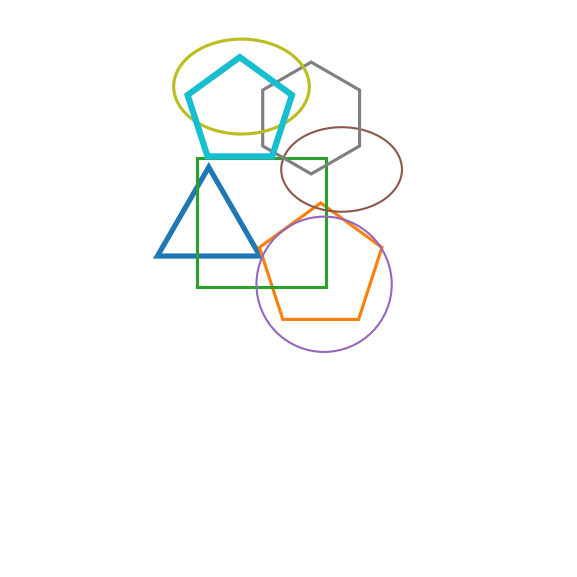[{"shape": "triangle", "thickness": 2.5, "radius": 0.51, "center": [0.361, 0.607]}, {"shape": "pentagon", "thickness": 1.5, "radius": 0.56, "center": [0.555, 0.536]}, {"shape": "square", "thickness": 1.5, "radius": 0.55, "center": [0.453, 0.614]}, {"shape": "circle", "thickness": 1, "radius": 0.59, "center": [0.561, 0.507]}, {"shape": "oval", "thickness": 1, "radius": 0.52, "center": [0.591, 0.706]}, {"shape": "hexagon", "thickness": 1.5, "radius": 0.48, "center": [0.539, 0.795]}, {"shape": "oval", "thickness": 1.5, "radius": 0.59, "center": [0.418, 0.849]}, {"shape": "pentagon", "thickness": 3, "radius": 0.48, "center": [0.415, 0.805]}]